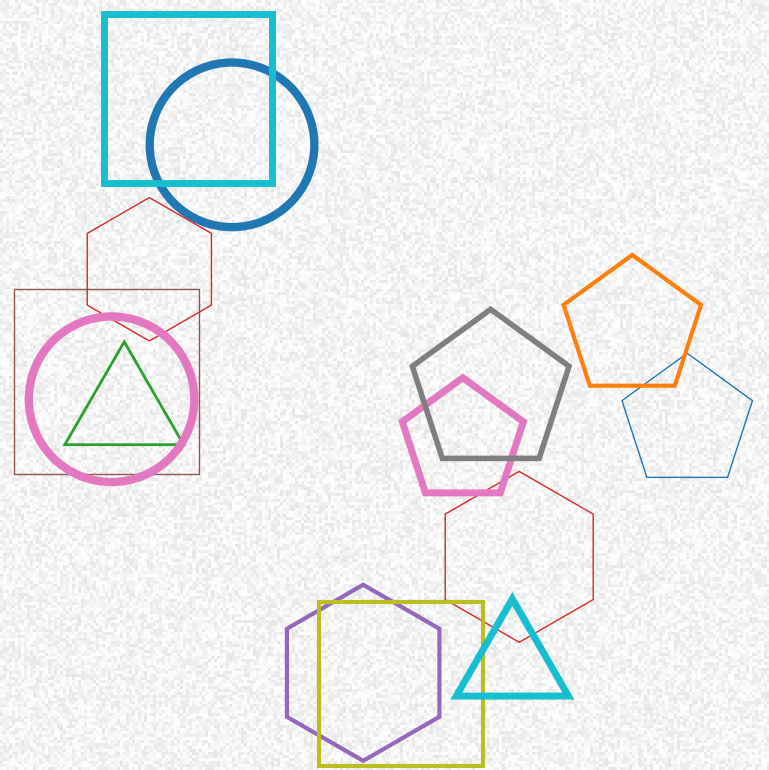[{"shape": "circle", "thickness": 3, "radius": 0.53, "center": [0.301, 0.812]}, {"shape": "pentagon", "thickness": 0.5, "radius": 0.45, "center": [0.892, 0.452]}, {"shape": "pentagon", "thickness": 1.5, "radius": 0.47, "center": [0.821, 0.575]}, {"shape": "triangle", "thickness": 1, "radius": 0.45, "center": [0.161, 0.467]}, {"shape": "hexagon", "thickness": 0.5, "radius": 0.47, "center": [0.194, 0.65]}, {"shape": "hexagon", "thickness": 0.5, "radius": 0.55, "center": [0.674, 0.277]}, {"shape": "hexagon", "thickness": 1.5, "radius": 0.57, "center": [0.472, 0.126]}, {"shape": "square", "thickness": 0.5, "radius": 0.6, "center": [0.139, 0.505]}, {"shape": "circle", "thickness": 3, "radius": 0.54, "center": [0.145, 0.481]}, {"shape": "pentagon", "thickness": 2.5, "radius": 0.41, "center": [0.601, 0.427]}, {"shape": "pentagon", "thickness": 2, "radius": 0.53, "center": [0.637, 0.491]}, {"shape": "square", "thickness": 1.5, "radius": 0.53, "center": [0.52, 0.111]}, {"shape": "triangle", "thickness": 2.5, "radius": 0.42, "center": [0.665, 0.138]}, {"shape": "square", "thickness": 2.5, "radius": 0.55, "center": [0.244, 0.872]}]